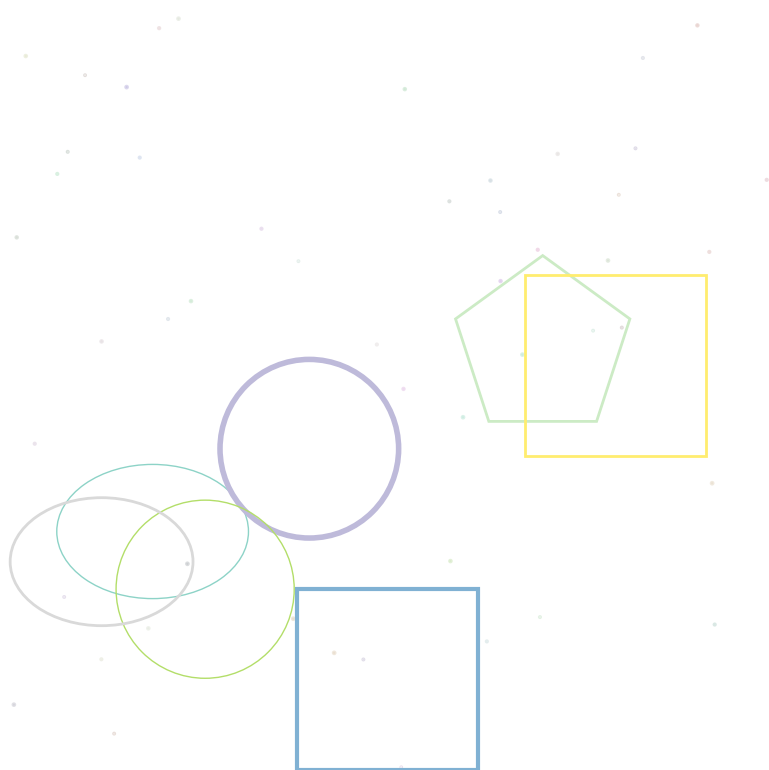[{"shape": "oval", "thickness": 0.5, "radius": 0.62, "center": [0.198, 0.31]}, {"shape": "circle", "thickness": 2, "radius": 0.58, "center": [0.402, 0.417]}, {"shape": "square", "thickness": 1.5, "radius": 0.59, "center": [0.503, 0.118]}, {"shape": "circle", "thickness": 0.5, "radius": 0.58, "center": [0.266, 0.235]}, {"shape": "oval", "thickness": 1, "radius": 0.59, "center": [0.132, 0.271]}, {"shape": "pentagon", "thickness": 1, "radius": 0.6, "center": [0.705, 0.549]}, {"shape": "square", "thickness": 1, "radius": 0.59, "center": [0.799, 0.525]}]